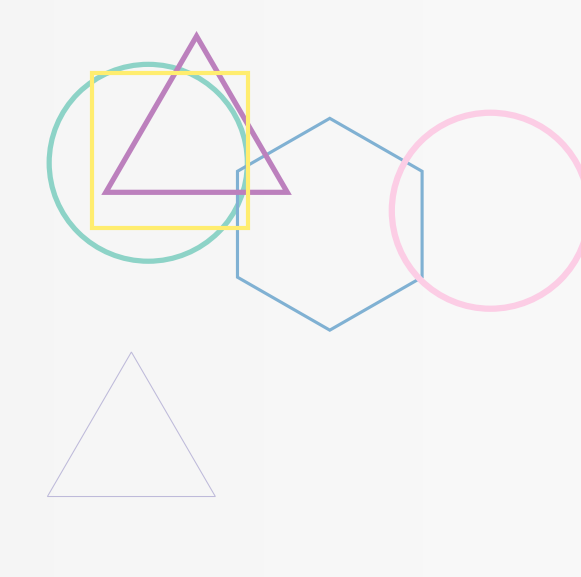[{"shape": "circle", "thickness": 2.5, "radius": 0.85, "center": [0.255, 0.717]}, {"shape": "triangle", "thickness": 0.5, "radius": 0.83, "center": [0.226, 0.223]}, {"shape": "hexagon", "thickness": 1.5, "radius": 0.92, "center": [0.567, 0.611]}, {"shape": "circle", "thickness": 3, "radius": 0.85, "center": [0.844, 0.634]}, {"shape": "triangle", "thickness": 2.5, "radius": 0.9, "center": [0.338, 0.756]}, {"shape": "square", "thickness": 2, "radius": 0.67, "center": [0.292, 0.738]}]